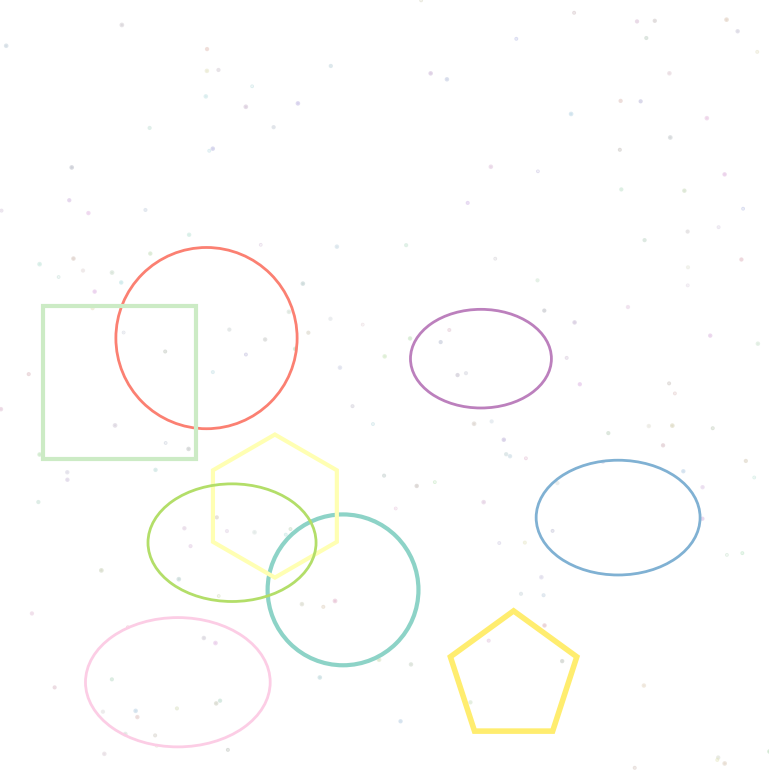[{"shape": "circle", "thickness": 1.5, "radius": 0.49, "center": [0.446, 0.234]}, {"shape": "hexagon", "thickness": 1.5, "radius": 0.46, "center": [0.357, 0.343]}, {"shape": "circle", "thickness": 1, "radius": 0.59, "center": [0.268, 0.561]}, {"shape": "oval", "thickness": 1, "radius": 0.53, "center": [0.803, 0.328]}, {"shape": "oval", "thickness": 1, "radius": 0.55, "center": [0.301, 0.295]}, {"shape": "oval", "thickness": 1, "radius": 0.6, "center": [0.231, 0.114]}, {"shape": "oval", "thickness": 1, "radius": 0.46, "center": [0.625, 0.534]}, {"shape": "square", "thickness": 1.5, "radius": 0.49, "center": [0.155, 0.503]}, {"shape": "pentagon", "thickness": 2, "radius": 0.43, "center": [0.667, 0.12]}]